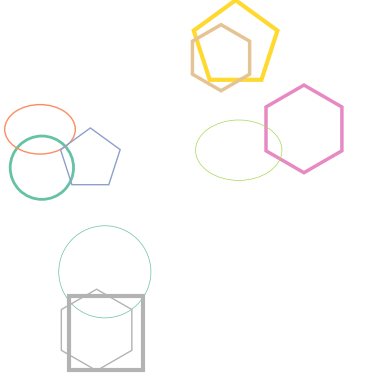[{"shape": "circle", "thickness": 2, "radius": 0.41, "center": [0.109, 0.564]}, {"shape": "circle", "thickness": 0.5, "radius": 0.6, "center": [0.272, 0.294]}, {"shape": "oval", "thickness": 1, "radius": 0.46, "center": [0.104, 0.664]}, {"shape": "pentagon", "thickness": 1, "radius": 0.41, "center": [0.235, 0.586]}, {"shape": "hexagon", "thickness": 2.5, "radius": 0.57, "center": [0.789, 0.665]}, {"shape": "oval", "thickness": 0.5, "radius": 0.56, "center": [0.62, 0.61]}, {"shape": "pentagon", "thickness": 3, "radius": 0.57, "center": [0.612, 0.885]}, {"shape": "hexagon", "thickness": 2.5, "radius": 0.43, "center": [0.574, 0.85]}, {"shape": "square", "thickness": 3, "radius": 0.48, "center": [0.276, 0.135]}, {"shape": "hexagon", "thickness": 1, "radius": 0.53, "center": [0.251, 0.143]}]